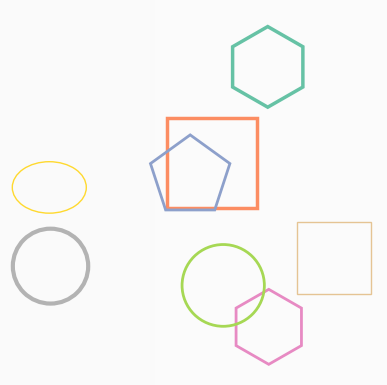[{"shape": "hexagon", "thickness": 2.5, "radius": 0.52, "center": [0.691, 0.826]}, {"shape": "square", "thickness": 2.5, "radius": 0.58, "center": [0.547, 0.576]}, {"shape": "pentagon", "thickness": 2, "radius": 0.54, "center": [0.491, 0.542]}, {"shape": "hexagon", "thickness": 2, "radius": 0.49, "center": [0.694, 0.151]}, {"shape": "circle", "thickness": 2, "radius": 0.53, "center": [0.576, 0.259]}, {"shape": "oval", "thickness": 1, "radius": 0.48, "center": [0.127, 0.513]}, {"shape": "square", "thickness": 1, "radius": 0.47, "center": [0.862, 0.33]}, {"shape": "circle", "thickness": 3, "radius": 0.49, "center": [0.13, 0.309]}]